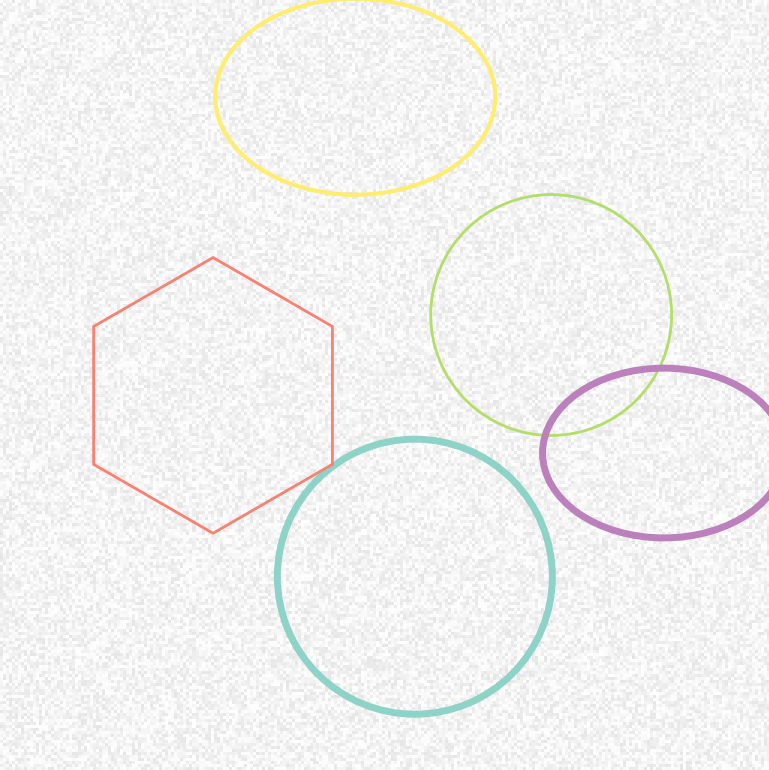[{"shape": "circle", "thickness": 2.5, "radius": 0.89, "center": [0.539, 0.251]}, {"shape": "hexagon", "thickness": 1, "radius": 0.9, "center": [0.277, 0.486]}, {"shape": "circle", "thickness": 1, "radius": 0.78, "center": [0.716, 0.591]}, {"shape": "oval", "thickness": 2.5, "radius": 0.79, "center": [0.862, 0.412]}, {"shape": "oval", "thickness": 1.5, "radius": 0.91, "center": [0.461, 0.874]}]